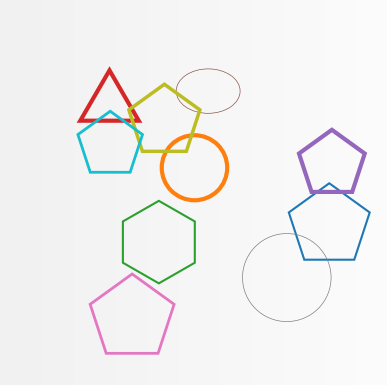[{"shape": "pentagon", "thickness": 1.5, "radius": 0.55, "center": [0.85, 0.414]}, {"shape": "circle", "thickness": 3, "radius": 0.42, "center": [0.502, 0.564]}, {"shape": "hexagon", "thickness": 1.5, "radius": 0.54, "center": [0.41, 0.371]}, {"shape": "triangle", "thickness": 3, "radius": 0.44, "center": [0.283, 0.73]}, {"shape": "pentagon", "thickness": 3, "radius": 0.45, "center": [0.856, 0.574]}, {"shape": "oval", "thickness": 0.5, "radius": 0.41, "center": [0.537, 0.763]}, {"shape": "pentagon", "thickness": 2, "radius": 0.57, "center": [0.341, 0.174]}, {"shape": "circle", "thickness": 0.5, "radius": 0.57, "center": [0.74, 0.279]}, {"shape": "pentagon", "thickness": 2.5, "radius": 0.48, "center": [0.424, 0.685]}, {"shape": "pentagon", "thickness": 2, "radius": 0.44, "center": [0.284, 0.623]}]